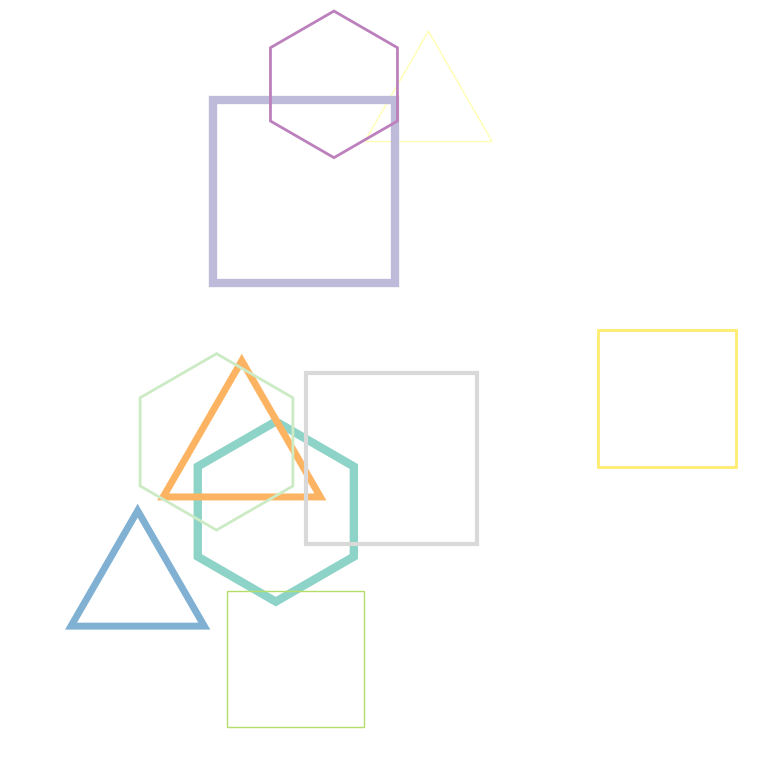[{"shape": "hexagon", "thickness": 3, "radius": 0.59, "center": [0.358, 0.336]}, {"shape": "triangle", "thickness": 0.5, "radius": 0.48, "center": [0.556, 0.864]}, {"shape": "square", "thickness": 3, "radius": 0.59, "center": [0.395, 0.751]}, {"shape": "triangle", "thickness": 2.5, "radius": 0.5, "center": [0.179, 0.237]}, {"shape": "triangle", "thickness": 2.5, "radius": 0.59, "center": [0.314, 0.414]}, {"shape": "square", "thickness": 0.5, "radius": 0.44, "center": [0.384, 0.144]}, {"shape": "square", "thickness": 1.5, "radius": 0.56, "center": [0.508, 0.405]}, {"shape": "hexagon", "thickness": 1, "radius": 0.48, "center": [0.434, 0.89]}, {"shape": "hexagon", "thickness": 1, "radius": 0.57, "center": [0.281, 0.426]}, {"shape": "square", "thickness": 1, "radius": 0.45, "center": [0.866, 0.482]}]